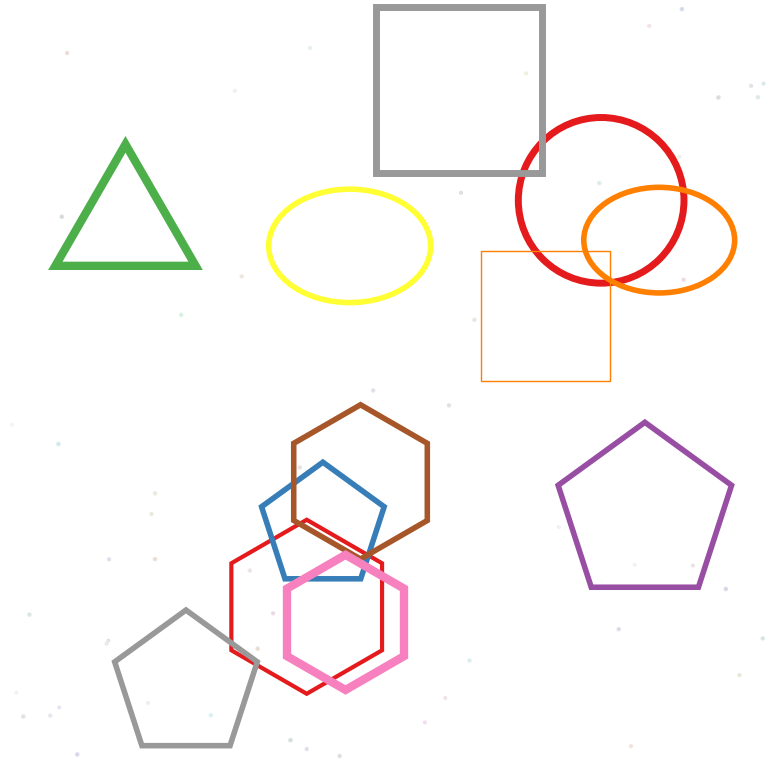[{"shape": "circle", "thickness": 2.5, "radius": 0.54, "center": [0.781, 0.74]}, {"shape": "hexagon", "thickness": 1.5, "radius": 0.57, "center": [0.398, 0.212]}, {"shape": "pentagon", "thickness": 2, "radius": 0.42, "center": [0.419, 0.316]}, {"shape": "triangle", "thickness": 3, "radius": 0.53, "center": [0.163, 0.707]}, {"shape": "pentagon", "thickness": 2, "radius": 0.59, "center": [0.837, 0.333]}, {"shape": "oval", "thickness": 2, "radius": 0.49, "center": [0.856, 0.688]}, {"shape": "square", "thickness": 0.5, "radius": 0.42, "center": [0.708, 0.589]}, {"shape": "oval", "thickness": 2, "radius": 0.53, "center": [0.454, 0.681]}, {"shape": "hexagon", "thickness": 2, "radius": 0.5, "center": [0.468, 0.374]}, {"shape": "hexagon", "thickness": 3, "radius": 0.44, "center": [0.449, 0.192]}, {"shape": "square", "thickness": 2.5, "radius": 0.54, "center": [0.596, 0.883]}, {"shape": "pentagon", "thickness": 2, "radius": 0.49, "center": [0.242, 0.11]}]